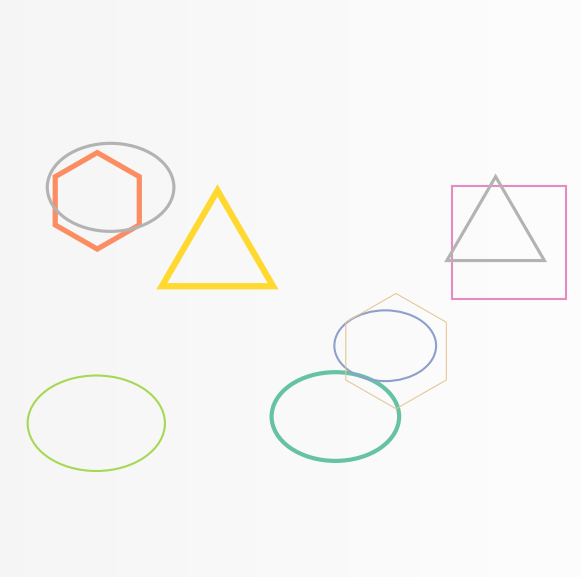[{"shape": "oval", "thickness": 2, "radius": 0.55, "center": [0.577, 0.278]}, {"shape": "hexagon", "thickness": 2.5, "radius": 0.42, "center": [0.167, 0.651]}, {"shape": "oval", "thickness": 1, "radius": 0.44, "center": [0.663, 0.4]}, {"shape": "square", "thickness": 1, "radius": 0.49, "center": [0.876, 0.579]}, {"shape": "oval", "thickness": 1, "radius": 0.59, "center": [0.166, 0.266]}, {"shape": "triangle", "thickness": 3, "radius": 0.55, "center": [0.374, 0.559]}, {"shape": "hexagon", "thickness": 0.5, "radius": 0.5, "center": [0.681, 0.391]}, {"shape": "triangle", "thickness": 1.5, "radius": 0.48, "center": [0.853, 0.596]}, {"shape": "oval", "thickness": 1.5, "radius": 0.54, "center": [0.19, 0.675]}]